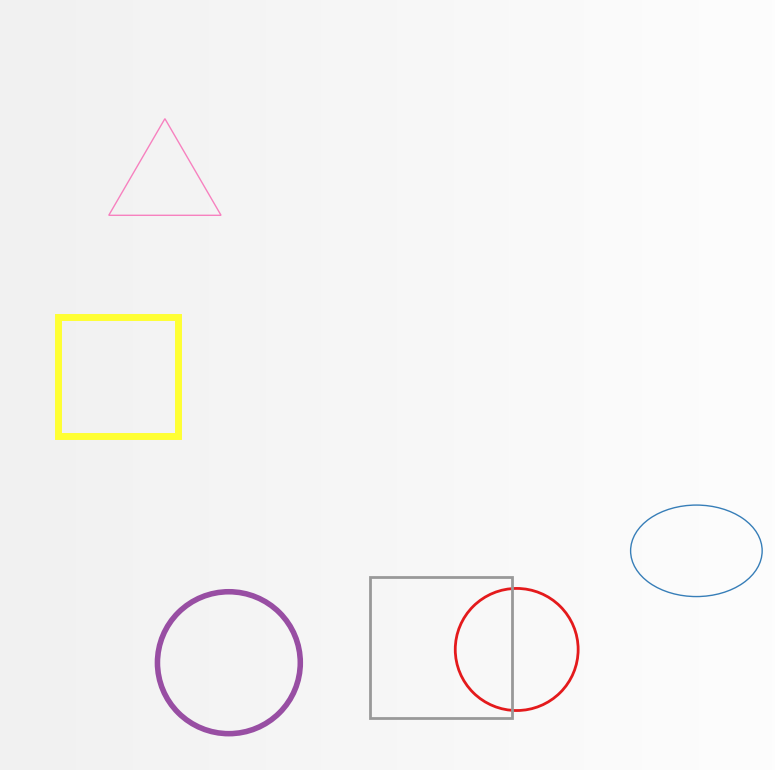[{"shape": "circle", "thickness": 1, "radius": 0.4, "center": [0.667, 0.157]}, {"shape": "oval", "thickness": 0.5, "radius": 0.42, "center": [0.899, 0.285]}, {"shape": "circle", "thickness": 2, "radius": 0.46, "center": [0.295, 0.139]}, {"shape": "square", "thickness": 2.5, "radius": 0.39, "center": [0.152, 0.511]}, {"shape": "triangle", "thickness": 0.5, "radius": 0.42, "center": [0.213, 0.762]}, {"shape": "square", "thickness": 1, "radius": 0.46, "center": [0.569, 0.159]}]